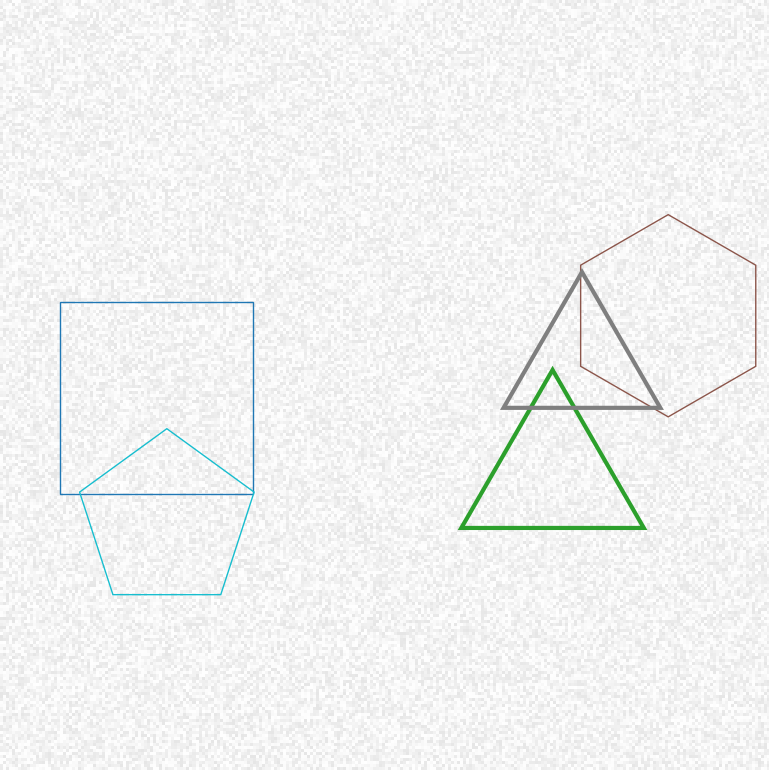[{"shape": "square", "thickness": 0.5, "radius": 0.63, "center": [0.204, 0.483]}, {"shape": "triangle", "thickness": 1.5, "radius": 0.68, "center": [0.718, 0.383]}, {"shape": "hexagon", "thickness": 0.5, "radius": 0.66, "center": [0.868, 0.59]}, {"shape": "triangle", "thickness": 1.5, "radius": 0.59, "center": [0.756, 0.529]}, {"shape": "pentagon", "thickness": 0.5, "radius": 0.6, "center": [0.217, 0.324]}]